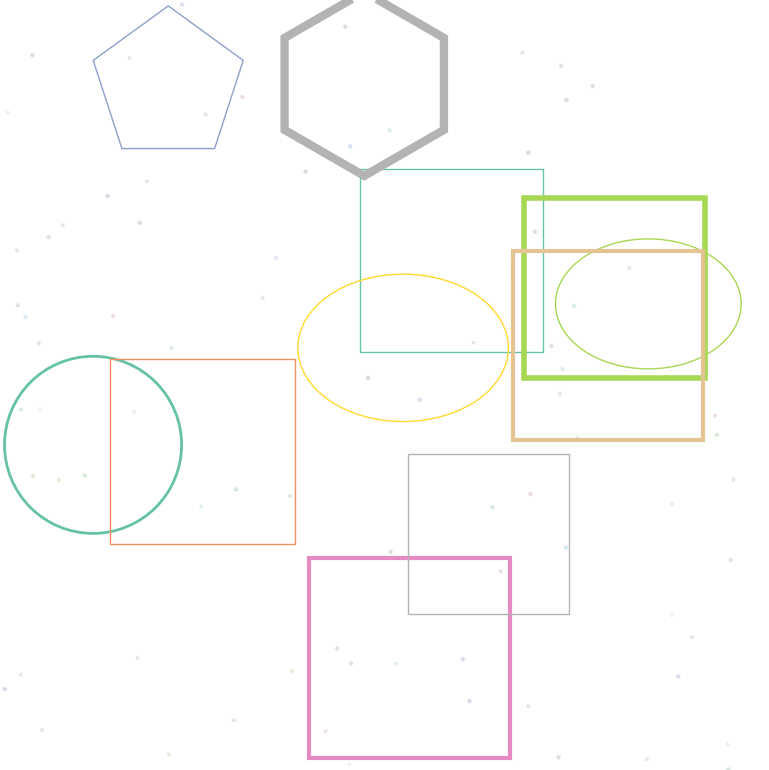[{"shape": "square", "thickness": 0.5, "radius": 0.59, "center": [0.587, 0.661]}, {"shape": "circle", "thickness": 1, "radius": 0.57, "center": [0.121, 0.422]}, {"shape": "square", "thickness": 0.5, "radius": 0.6, "center": [0.263, 0.414]}, {"shape": "pentagon", "thickness": 0.5, "radius": 0.51, "center": [0.218, 0.89]}, {"shape": "square", "thickness": 1.5, "radius": 0.65, "center": [0.532, 0.146]}, {"shape": "oval", "thickness": 0.5, "radius": 0.6, "center": [0.842, 0.605]}, {"shape": "square", "thickness": 2, "radius": 0.59, "center": [0.798, 0.626]}, {"shape": "oval", "thickness": 0.5, "radius": 0.68, "center": [0.524, 0.548]}, {"shape": "square", "thickness": 1.5, "radius": 0.61, "center": [0.79, 0.551]}, {"shape": "square", "thickness": 0.5, "radius": 0.52, "center": [0.634, 0.307]}, {"shape": "hexagon", "thickness": 3, "radius": 0.6, "center": [0.473, 0.891]}]